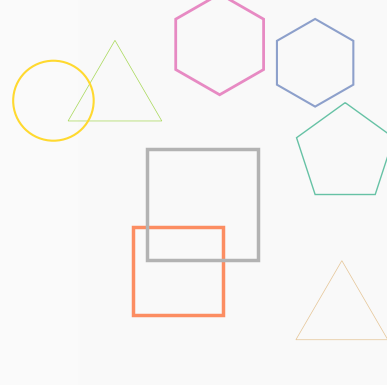[{"shape": "pentagon", "thickness": 1, "radius": 0.66, "center": [0.891, 0.601]}, {"shape": "square", "thickness": 2.5, "radius": 0.58, "center": [0.459, 0.296]}, {"shape": "hexagon", "thickness": 1.5, "radius": 0.57, "center": [0.813, 0.837]}, {"shape": "hexagon", "thickness": 2, "radius": 0.65, "center": [0.567, 0.885]}, {"shape": "triangle", "thickness": 0.5, "radius": 0.7, "center": [0.297, 0.756]}, {"shape": "circle", "thickness": 1.5, "radius": 0.52, "center": [0.138, 0.738]}, {"shape": "triangle", "thickness": 0.5, "radius": 0.68, "center": [0.882, 0.186]}, {"shape": "square", "thickness": 2.5, "radius": 0.72, "center": [0.522, 0.47]}]